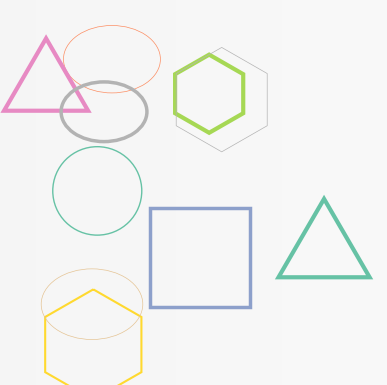[{"shape": "triangle", "thickness": 3, "radius": 0.68, "center": [0.836, 0.348]}, {"shape": "circle", "thickness": 1, "radius": 0.57, "center": [0.251, 0.504]}, {"shape": "oval", "thickness": 0.5, "radius": 0.63, "center": [0.289, 0.846]}, {"shape": "square", "thickness": 2.5, "radius": 0.64, "center": [0.517, 0.331]}, {"shape": "triangle", "thickness": 3, "radius": 0.63, "center": [0.119, 0.775]}, {"shape": "hexagon", "thickness": 3, "radius": 0.51, "center": [0.54, 0.757]}, {"shape": "hexagon", "thickness": 1.5, "radius": 0.72, "center": [0.241, 0.105]}, {"shape": "oval", "thickness": 0.5, "radius": 0.66, "center": [0.237, 0.21]}, {"shape": "oval", "thickness": 2.5, "radius": 0.55, "center": [0.268, 0.71]}, {"shape": "hexagon", "thickness": 0.5, "radius": 0.68, "center": [0.572, 0.741]}]